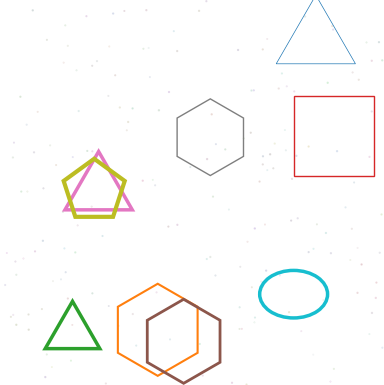[{"shape": "triangle", "thickness": 0.5, "radius": 0.59, "center": [0.82, 0.894]}, {"shape": "hexagon", "thickness": 1.5, "radius": 0.6, "center": [0.41, 0.143]}, {"shape": "triangle", "thickness": 2.5, "radius": 0.41, "center": [0.188, 0.135]}, {"shape": "square", "thickness": 1, "radius": 0.52, "center": [0.867, 0.646]}, {"shape": "hexagon", "thickness": 2, "radius": 0.55, "center": [0.477, 0.114]}, {"shape": "triangle", "thickness": 2.5, "radius": 0.5, "center": [0.256, 0.505]}, {"shape": "hexagon", "thickness": 1, "radius": 0.5, "center": [0.546, 0.644]}, {"shape": "pentagon", "thickness": 3, "radius": 0.42, "center": [0.245, 0.504]}, {"shape": "oval", "thickness": 2.5, "radius": 0.44, "center": [0.763, 0.236]}]